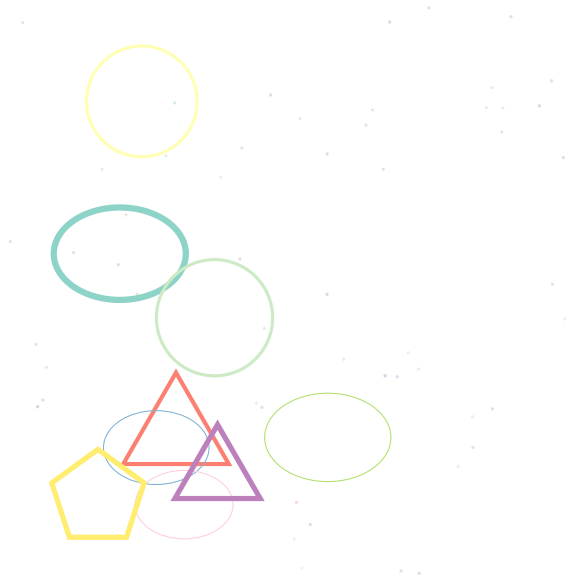[{"shape": "oval", "thickness": 3, "radius": 0.57, "center": [0.207, 0.56]}, {"shape": "circle", "thickness": 1.5, "radius": 0.48, "center": [0.246, 0.824]}, {"shape": "triangle", "thickness": 2, "radius": 0.53, "center": [0.305, 0.248]}, {"shape": "oval", "thickness": 0.5, "radius": 0.46, "center": [0.271, 0.224]}, {"shape": "oval", "thickness": 0.5, "radius": 0.55, "center": [0.568, 0.242]}, {"shape": "oval", "thickness": 0.5, "radius": 0.42, "center": [0.319, 0.125]}, {"shape": "triangle", "thickness": 2.5, "radius": 0.43, "center": [0.377, 0.179]}, {"shape": "circle", "thickness": 1.5, "radius": 0.5, "center": [0.371, 0.449]}, {"shape": "pentagon", "thickness": 2.5, "radius": 0.42, "center": [0.17, 0.137]}]